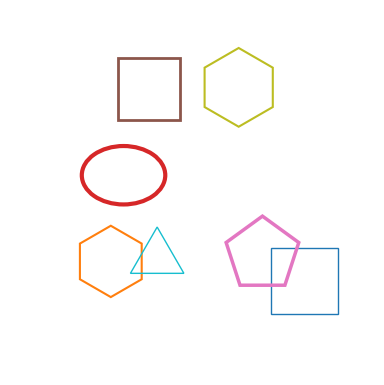[{"shape": "square", "thickness": 1, "radius": 0.43, "center": [0.79, 0.27]}, {"shape": "hexagon", "thickness": 1.5, "radius": 0.46, "center": [0.288, 0.321]}, {"shape": "oval", "thickness": 3, "radius": 0.54, "center": [0.321, 0.545]}, {"shape": "square", "thickness": 2, "radius": 0.4, "center": [0.388, 0.769]}, {"shape": "pentagon", "thickness": 2.5, "radius": 0.5, "center": [0.682, 0.339]}, {"shape": "hexagon", "thickness": 1.5, "radius": 0.51, "center": [0.62, 0.773]}, {"shape": "triangle", "thickness": 1, "radius": 0.4, "center": [0.408, 0.33]}]